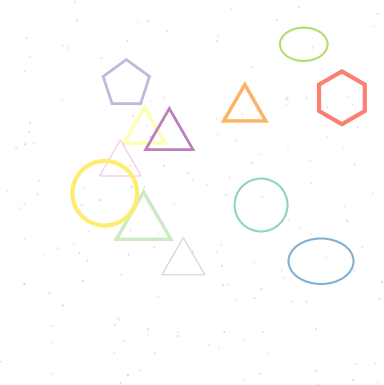[{"shape": "circle", "thickness": 1.5, "radius": 0.34, "center": [0.678, 0.468]}, {"shape": "triangle", "thickness": 2.5, "radius": 0.31, "center": [0.376, 0.659]}, {"shape": "pentagon", "thickness": 2, "radius": 0.32, "center": [0.328, 0.782]}, {"shape": "hexagon", "thickness": 3, "radius": 0.34, "center": [0.888, 0.746]}, {"shape": "oval", "thickness": 1.5, "radius": 0.42, "center": [0.834, 0.321]}, {"shape": "triangle", "thickness": 2.5, "radius": 0.31, "center": [0.636, 0.717]}, {"shape": "oval", "thickness": 1.5, "radius": 0.31, "center": [0.789, 0.885]}, {"shape": "triangle", "thickness": 1, "radius": 0.31, "center": [0.313, 0.574]}, {"shape": "triangle", "thickness": 1, "radius": 0.32, "center": [0.476, 0.319]}, {"shape": "triangle", "thickness": 2, "radius": 0.36, "center": [0.44, 0.647]}, {"shape": "triangle", "thickness": 2.5, "radius": 0.41, "center": [0.373, 0.419]}, {"shape": "circle", "thickness": 3, "radius": 0.42, "center": [0.272, 0.498]}]